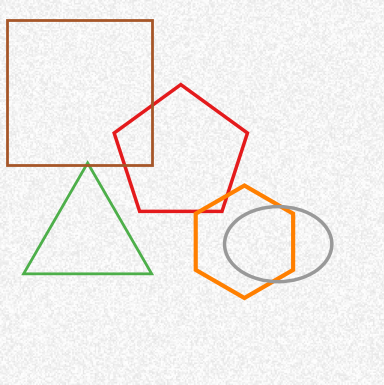[{"shape": "pentagon", "thickness": 2.5, "radius": 0.91, "center": [0.47, 0.598]}, {"shape": "triangle", "thickness": 2, "radius": 0.96, "center": [0.228, 0.385]}, {"shape": "hexagon", "thickness": 3, "radius": 0.73, "center": [0.635, 0.372]}, {"shape": "square", "thickness": 2, "radius": 0.94, "center": [0.207, 0.759]}, {"shape": "oval", "thickness": 2.5, "radius": 0.7, "center": [0.723, 0.366]}]